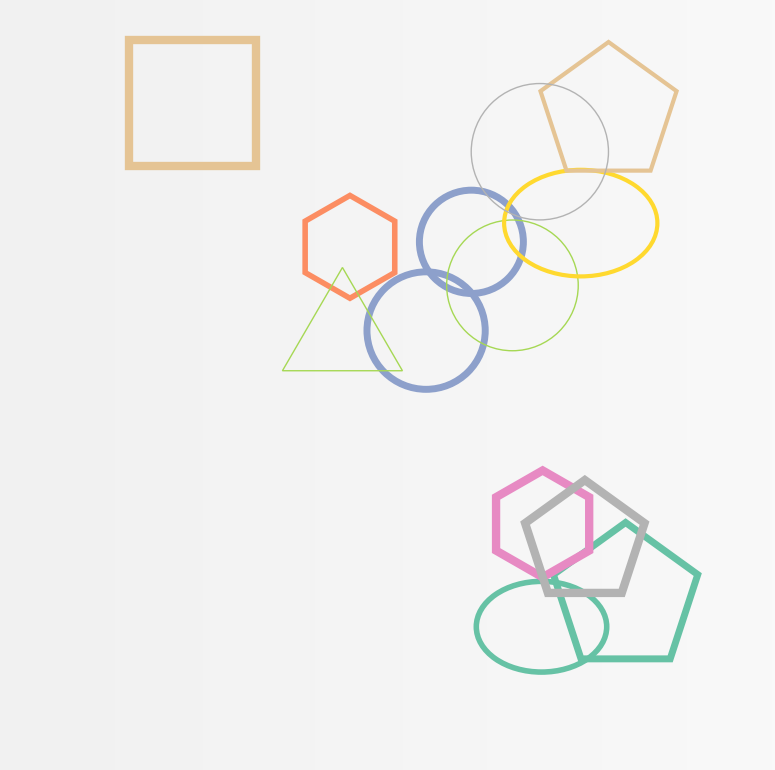[{"shape": "pentagon", "thickness": 2.5, "radius": 0.49, "center": [0.807, 0.224]}, {"shape": "oval", "thickness": 2, "radius": 0.42, "center": [0.699, 0.186]}, {"shape": "hexagon", "thickness": 2, "radius": 0.33, "center": [0.452, 0.679]}, {"shape": "circle", "thickness": 2.5, "radius": 0.34, "center": [0.608, 0.686]}, {"shape": "circle", "thickness": 2.5, "radius": 0.38, "center": [0.55, 0.571]}, {"shape": "hexagon", "thickness": 3, "radius": 0.35, "center": [0.7, 0.32]}, {"shape": "circle", "thickness": 0.5, "radius": 0.42, "center": [0.661, 0.629]}, {"shape": "triangle", "thickness": 0.5, "radius": 0.45, "center": [0.442, 0.563]}, {"shape": "oval", "thickness": 1.5, "radius": 0.49, "center": [0.749, 0.71]}, {"shape": "pentagon", "thickness": 1.5, "radius": 0.46, "center": [0.785, 0.853]}, {"shape": "square", "thickness": 3, "radius": 0.41, "center": [0.248, 0.867]}, {"shape": "pentagon", "thickness": 3, "radius": 0.41, "center": [0.755, 0.296]}, {"shape": "circle", "thickness": 0.5, "radius": 0.44, "center": [0.697, 0.803]}]